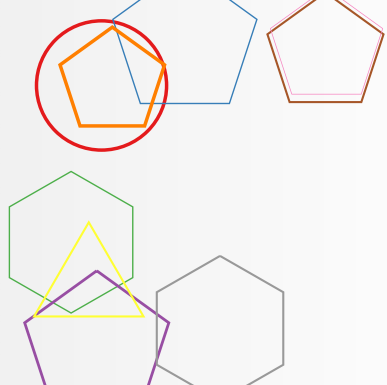[{"shape": "circle", "thickness": 2.5, "radius": 0.84, "center": [0.262, 0.778]}, {"shape": "pentagon", "thickness": 1, "radius": 0.98, "center": [0.477, 0.889]}, {"shape": "hexagon", "thickness": 1, "radius": 0.92, "center": [0.183, 0.371]}, {"shape": "pentagon", "thickness": 2, "radius": 0.98, "center": [0.25, 0.101]}, {"shape": "pentagon", "thickness": 2.5, "radius": 0.71, "center": [0.29, 0.788]}, {"shape": "triangle", "thickness": 1.5, "radius": 0.82, "center": [0.229, 0.26]}, {"shape": "pentagon", "thickness": 1.5, "radius": 0.79, "center": [0.84, 0.862]}, {"shape": "pentagon", "thickness": 0.5, "radius": 0.76, "center": [0.843, 0.879]}, {"shape": "hexagon", "thickness": 1.5, "radius": 0.94, "center": [0.568, 0.147]}]